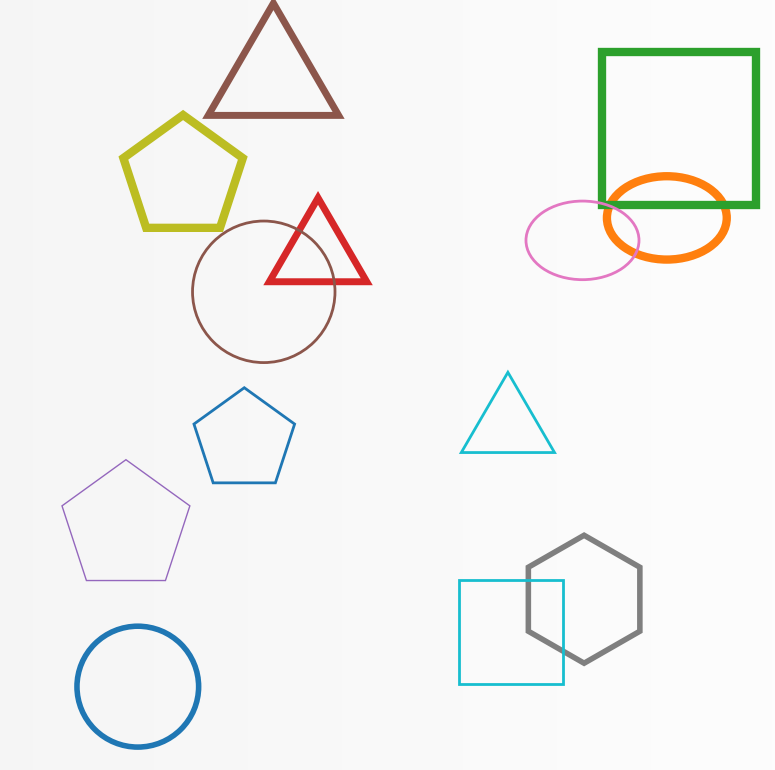[{"shape": "pentagon", "thickness": 1, "radius": 0.34, "center": [0.315, 0.428]}, {"shape": "circle", "thickness": 2, "radius": 0.39, "center": [0.178, 0.108]}, {"shape": "oval", "thickness": 3, "radius": 0.39, "center": [0.86, 0.717]}, {"shape": "square", "thickness": 3, "radius": 0.5, "center": [0.876, 0.834]}, {"shape": "triangle", "thickness": 2.5, "radius": 0.36, "center": [0.41, 0.67]}, {"shape": "pentagon", "thickness": 0.5, "radius": 0.43, "center": [0.162, 0.316]}, {"shape": "circle", "thickness": 1, "radius": 0.46, "center": [0.34, 0.621]}, {"shape": "triangle", "thickness": 2.5, "radius": 0.49, "center": [0.353, 0.899]}, {"shape": "oval", "thickness": 1, "radius": 0.36, "center": [0.752, 0.688]}, {"shape": "hexagon", "thickness": 2, "radius": 0.42, "center": [0.754, 0.222]}, {"shape": "pentagon", "thickness": 3, "radius": 0.41, "center": [0.236, 0.77]}, {"shape": "square", "thickness": 1, "radius": 0.34, "center": [0.659, 0.179]}, {"shape": "triangle", "thickness": 1, "radius": 0.35, "center": [0.655, 0.447]}]